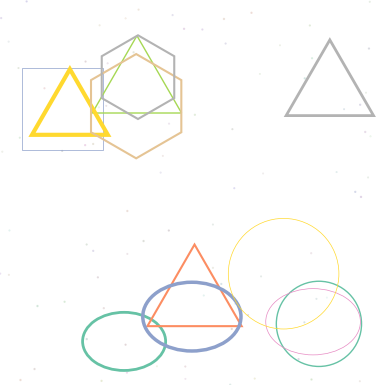[{"shape": "oval", "thickness": 2, "radius": 0.54, "center": [0.322, 0.113]}, {"shape": "circle", "thickness": 1, "radius": 0.55, "center": [0.828, 0.159]}, {"shape": "triangle", "thickness": 1.5, "radius": 0.71, "center": [0.505, 0.224]}, {"shape": "oval", "thickness": 2.5, "radius": 0.64, "center": [0.498, 0.178]}, {"shape": "square", "thickness": 0.5, "radius": 0.53, "center": [0.163, 0.717]}, {"shape": "oval", "thickness": 0.5, "radius": 0.61, "center": [0.813, 0.164]}, {"shape": "triangle", "thickness": 1, "radius": 0.67, "center": [0.356, 0.773]}, {"shape": "triangle", "thickness": 3, "radius": 0.57, "center": [0.182, 0.707]}, {"shape": "circle", "thickness": 0.5, "radius": 0.72, "center": [0.737, 0.289]}, {"shape": "hexagon", "thickness": 1.5, "radius": 0.68, "center": [0.354, 0.724]}, {"shape": "hexagon", "thickness": 1.5, "radius": 0.54, "center": [0.358, 0.8]}, {"shape": "triangle", "thickness": 2, "radius": 0.66, "center": [0.857, 0.765]}]